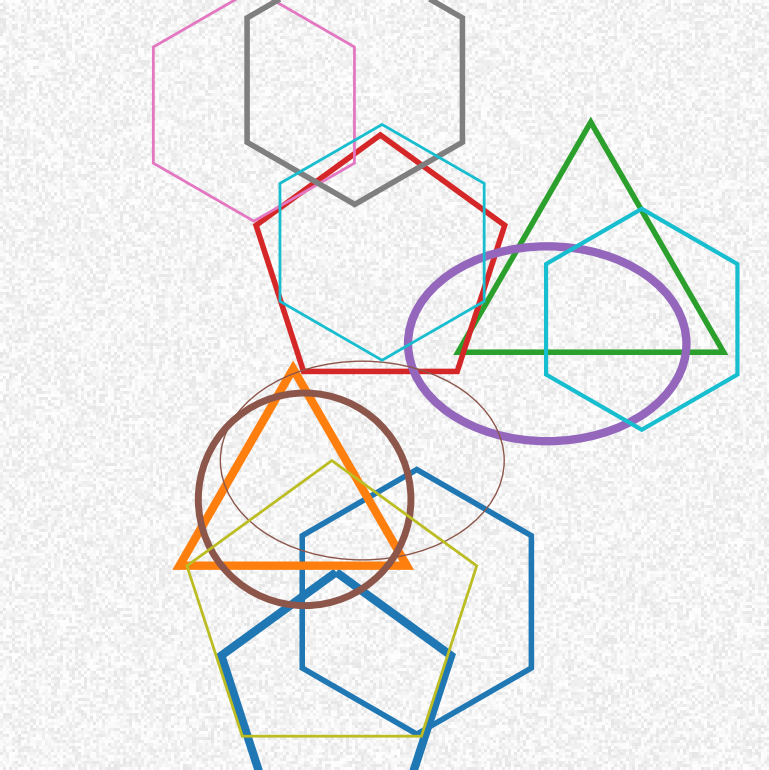[{"shape": "hexagon", "thickness": 2, "radius": 0.86, "center": [0.541, 0.218]}, {"shape": "pentagon", "thickness": 3, "radius": 0.78, "center": [0.437, 0.1]}, {"shape": "triangle", "thickness": 3, "radius": 0.85, "center": [0.381, 0.351]}, {"shape": "triangle", "thickness": 2, "radius": 1.0, "center": [0.767, 0.642]}, {"shape": "pentagon", "thickness": 2, "radius": 0.85, "center": [0.494, 0.655]}, {"shape": "oval", "thickness": 3, "radius": 0.9, "center": [0.711, 0.554]}, {"shape": "circle", "thickness": 2.5, "radius": 0.69, "center": [0.396, 0.352]}, {"shape": "oval", "thickness": 0.5, "radius": 0.92, "center": [0.47, 0.402]}, {"shape": "hexagon", "thickness": 1, "radius": 0.75, "center": [0.33, 0.864]}, {"shape": "hexagon", "thickness": 2, "radius": 0.81, "center": [0.461, 0.896]}, {"shape": "pentagon", "thickness": 1, "radius": 0.99, "center": [0.431, 0.204]}, {"shape": "hexagon", "thickness": 1, "radius": 0.77, "center": [0.496, 0.685]}, {"shape": "hexagon", "thickness": 1.5, "radius": 0.72, "center": [0.833, 0.585]}]